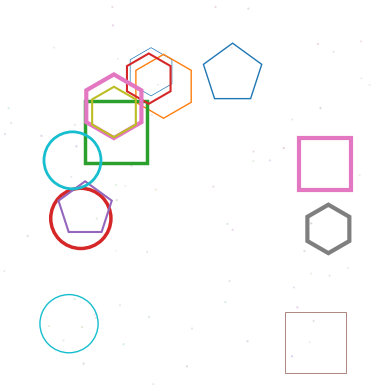[{"shape": "pentagon", "thickness": 1, "radius": 0.4, "center": [0.604, 0.808]}, {"shape": "hexagon", "thickness": 0.5, "radius": 0.31, "center": [0.392, 0.814]}, {"shape": "hexagon", "thickness": 1, "radius": 0.41, "center": [0.425, 0.776]}, {"shape": "square", "thickness": 2.5, "radius": 0.4, "center": [0.302, 0.658]}, {"shape": "circle", "thickness": 2.5, "radius": 0.39, "center": [0.21, 0.433]}, {"shape": "hexagon", "thickness": 1.5, "radius": 0.33, "center": [0.386, 0.796]}, {"shape": "pentagon", "thickness": 1.5, "radius": 0.36, "center": [0.221, 0.456]}, {"shape": "square", "thickness": 0.5, "radius": 0.39, "center": [0.819, 0.11]}, {"shape": "hexagon", "thickness": 3, "radius": 0.41, "center": [0.296, 0.724]}, {"shape": "square", "thickness": 3, "radius": 0.34, "center": [0.844, 0.574]}, {"shape": "hexagon", "thickness": 3, "radius": 0.31, "center": [0.853, 0.405]}, {"shape": "hexagon", "thickness": 1.5, "radius": 0.33, "center": [0.296, 0.709]}, {"shape": "circle", "thickness": 1, "radius": 0.38, "center": [0.179, 0.159]}, {"shape": "circle", "thickness": 2, "radius": 0.37, "center": [0.188, 0.584]}]